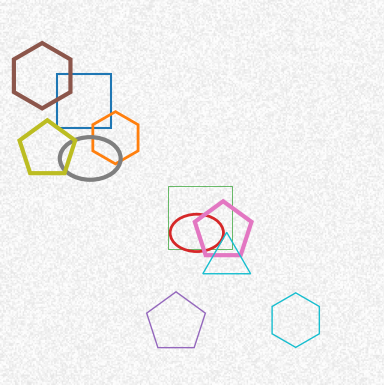[{"shape": "square", "thickness": 1.5, "radius": 0.35, "center": [0.217, 0.738]}, {"shape": "hexagon", "thickness": 2, "radius": 0.34, "center": [0.3, 0.642]}, {"shape": "square", "thickness": 0.5, "radius": 0.41, "center": [0.52, 0.435]}, {"shape": "oval", "thickness": 2, "radius": 0.35, "center": [0.511, 0.395]}, {"shape": "pentagon", "thickness": 1, "radius": 0.4, "center": [0.457, 0.162]}, {"shape": "hexagon", "thickness": 3, "radius": 0.42, "center": [0.11, 0.803]}, {"shape": "pentagon", "thickness": 3, "radius": 0.39, "center": [0.58, 0.4]}, {"shape": "oval", "thickness": 3, "radius": 0.4, "center": [0.234, 0.588]}, {"shape": "pentagon", "thickness": 3, "radius": 0.38, "center": [0.123, 0.612]}, {"shape": "triangle", "thickness": 1, "radius": 0.36, "center": [0.589, 0.325]}, {"shape": "hexagon", "thickness": 1, "radius": 0.35, "center": [0.768, 0.169]}]